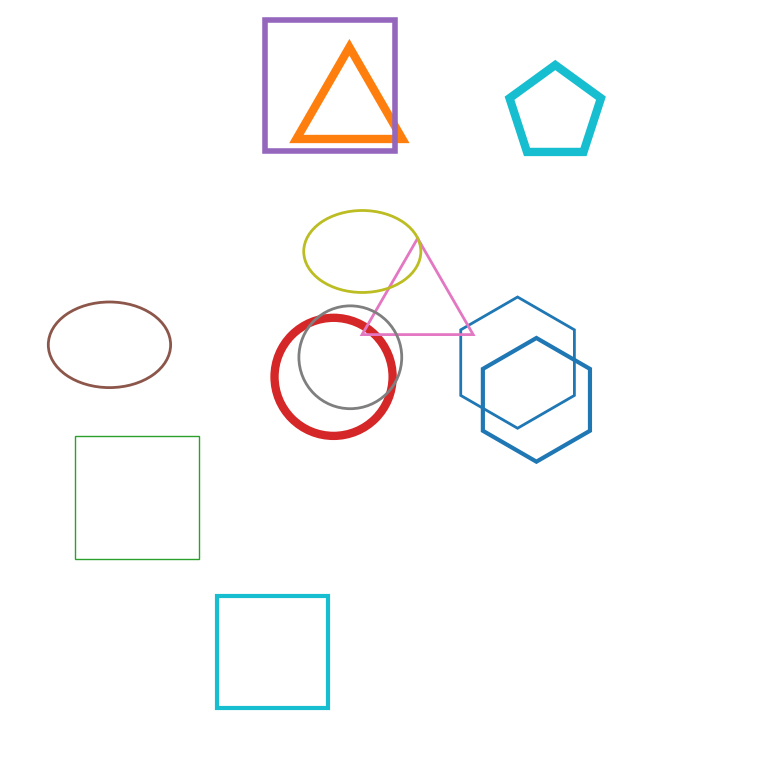[{"shape": "hexagon", "thickness": 1.5, "radius": 0.4, "center": [0.697, 0.481]}, {"shape": "hexagon", "thickness": 1, "radius": 0.43, "center": [0.672, 0.529]}, {"shape": "triangle", "thickness": 3, "radius": 0.4, "center": [0.454, 0.859]}, {"shape": "square", "thickness": 0.5, "radius": 0.4, "center": [0.178, 0.354]}, {"shape": "circle", "thickness": 3, "radius": 0.38, "center": [0.433, 0.511]}, {"shape": "square", "thickness": 2, "radius": 0.42, "center": [0.428, 0.889]}, {"shape": "oval", "thickness": 1, "radius": 0.4, "center": [0.142, 0.552]}, {"shape": "triangle", "thickness": 1, "radius": 0.42, "center": [0.542, 0.607]}, {"shape": "circle", "thickness": 1, "radius": 0.33, "center": [0.455, 0.536]}, {"shape": "oval", "thickness": 1, "radius": 0.38, "center": [0.47, 0.673]}, {"shape": "pentagon", "thickness": 3, "radius": 0.31, "center": [0.721, 0.853]}, {"shape": "square", "thickness": 1.5, "radius": 0.36, "center": [0.354, 0.154]}]